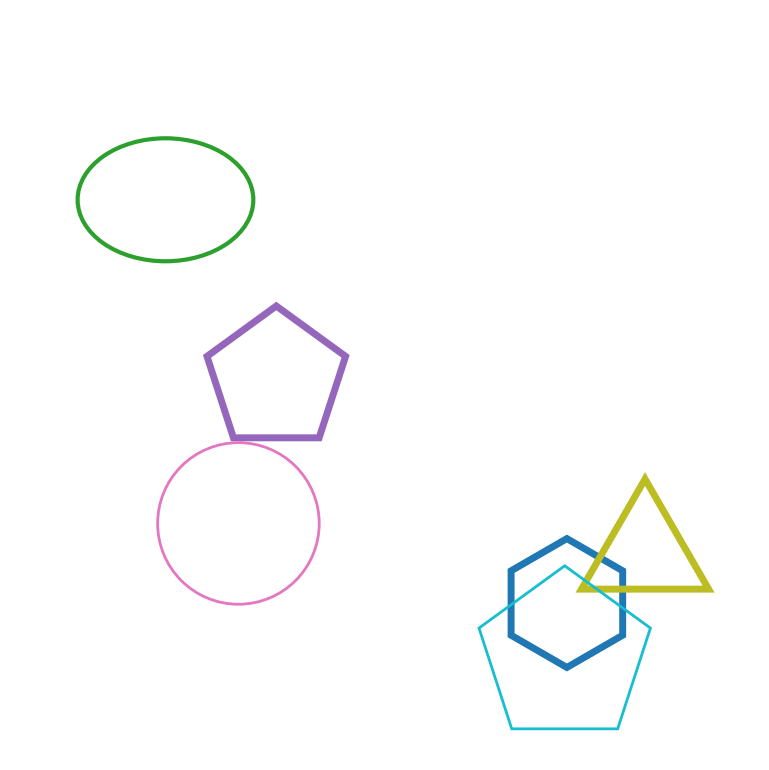[{"shape": "hexagon", "thickness": 2.5, "radius": 0.42, "center": [0.736, 0.217]}, {"shape": "oval", "thickness": 1.5, "radius": 0.57, "center": [0.215, 0.741]}, {"shape": "pentagon", "thickness": 2.5, "radius": 0.47, "center": [0.359, 0.508]}, {"shape": "circle", "thickness": 1, "radius": 0.52, "center": [0.31, 0.32]}, {"shape": "triangle", "thickness": 2.5, "radius": 0.48, "center": [0.838, 0.283]}, {"shape": "pentagon", "thickness": 1, "radius": 0.59, "center": [0.733, 0.148]}]